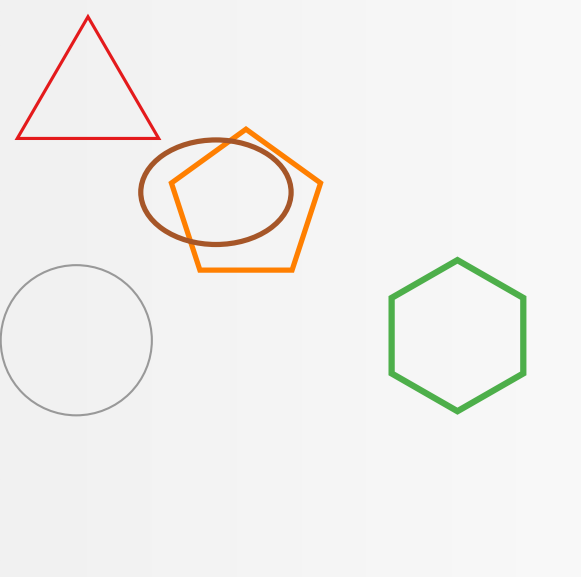[{"shape": "triangle", "thickness": 1.5, "radius": 0.7, "center": [0.151, 0.83]}, {"shape": "hexagon", "thickness": 3, "radius": 0.65, "center": [0.787, 0.418]}, {"shape": "pentagon", "thickness": 2.5, "radius": 0.67, "center": [0.423, 0.641]}, {"shape": "oval", "thickness": 2.5, "radius": 0.65, "center": [0.372, 0.666]}, {"shape": "circle", "thickness": 1, "radius": 0.65, "center": [0.131, 0.41]}]